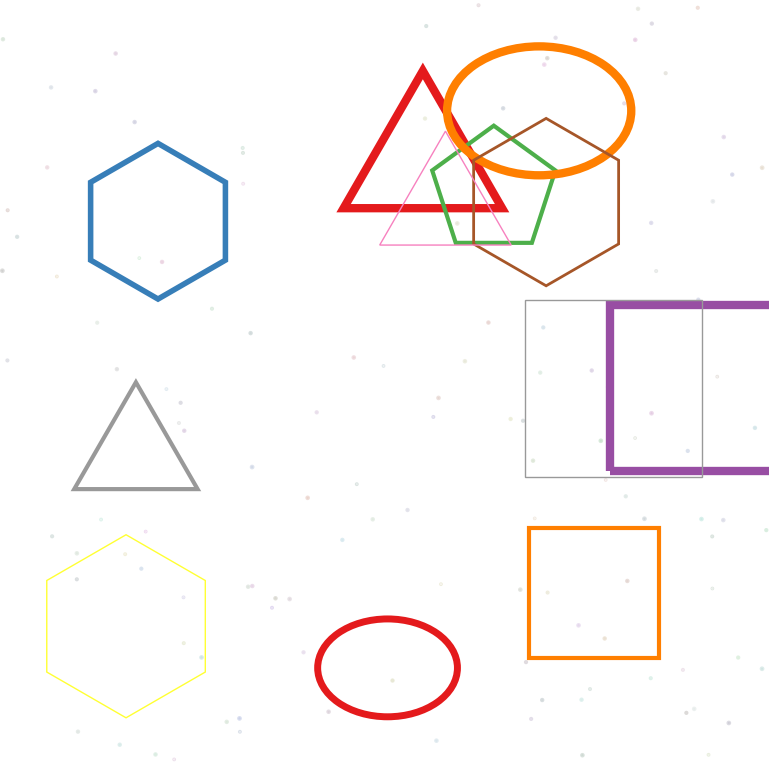[{"shape": "oval", "thickness": 2.5, "radius": 0.45, "center": [0.503, 0.133]}, {"shape": "triangle", "thickness": 3, "radius": 0.59, "center": [0.549, 0.789]}, {"shape": "hexagon", "thickness": 2, "radius": 0.51, "center": [0.205, 0.713]}, {"shape": "pentagon", "thickness": 1.5, "radius": 0.42, "center": [0.641, 0.753]}, {"shape": "square", "thickness": 3, "radius": 0.54, "center": [0.899, 0.496]}, {"shape": "oval", "thickness": 3, "radius": 0.6, "center": [0.7, 0.856]}, {"shape": "square", "thickness": 1.5, "radius": 0.42, "center": [0.771, 0.23]}, {"shape": "hexagon", "thickness": 0.5, "radius": 0.59, "center": [0.164, 0.187]}, {"shape": "hexagon", "thickness": 1, "radius": 0.54, "center": [0.709, 0.738]}, {"shape": "triangle", "thickness": 0.5, "radius": 0.49, "center": [0.579, 0.731]}, {"shape": "triangle", "thickness": 1.5, "radius": 0.46, "center": [0.177, 0.411]}, {"shape": "square", "thickness": 0.5, "radius": 0.57, "center": [0.797, 0.496]}]